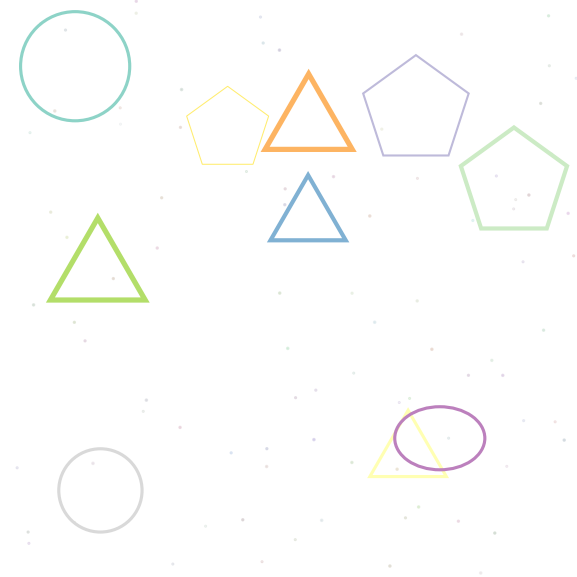[{"shape": "circle", "thickness": 1.5, "radius": 0.47, "center": [0.13, 0.884]}, {"shape": "triangle", "thickness": 1.5, "radius": 0.38, "center": [0.707, 0.212]}, {"shape": "pentagon", "thickness": 1, "radius": 0.48, "center": [0.72, 0.808]}, {"shape": "triangle", "thickness": 2, "radius": 0.38, "center": [0.534, 0.621]}, {"shape": "triangle", "thickness": 2.5, "radius": 0.44, "center": [0.534, 0.784]}, {"shape": "triangle", "thickness": 2.5, "radius": 0.47, "center": [0.169, 0.527]}, {"shape": "circle", "thickness": 1.5, "radius": 0.36, "center": [0.174, 0.15]}, {"shape": "oval", "thickness": 1.5, "radius": 0.39, "center": [0.762, 0.24]}, {"shape": "pentagon", "thickness": 2, "radius": 0.48, "center": [0.89, 0.682]}, {"shape": "pentagon", "thickness": 0.5, "radius": 0.37, "center": [0.394, 0.775]}]